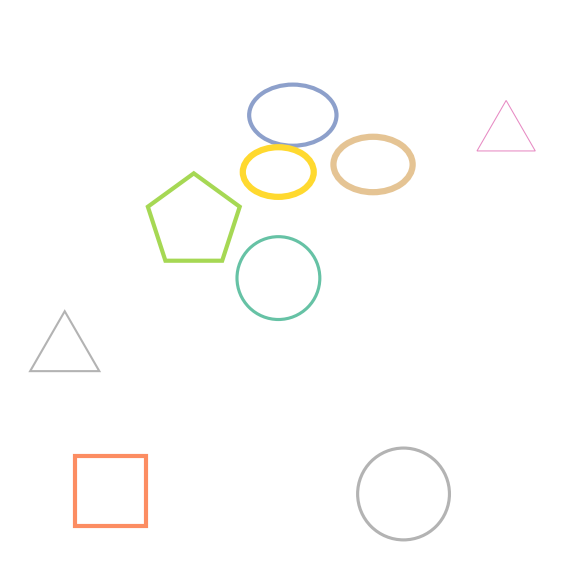[{"shape": "circle", "thickness": 1.5, "radius": 0.36, "center": [0.482, 0.518]}, {"shape": "square", "thickness": 2, "radius": 0.31, "center": [0.192, 0.149]}, {"shape": "oval", "thickness": 2, "radius": 0.38, "center": [0.507, 0.8]}, {"shape": "triangle", "thickness": 0.5, "radius": 0.29, "center": [0.876, 0.767]}, {"shape": "pentagon", "thickness": 2, "radius": 0.42, "center": [0.336, 0.615]}, {"shape": "oval", "thickness": 3, "radius": 0.31, "center": [0.482, 0.701]}, {"shape": "oval", "thickness": 3, "radius": 0.34, "center": [0.646, 0.714]}, {"shape": "circle", "thickness": 1.5, "radius": 0.4, "center": [0.699, 0.144]}, {"shape": "triangle", "thickness": 1, "radius": 0.35, "center": [0.112, 0.391]}]